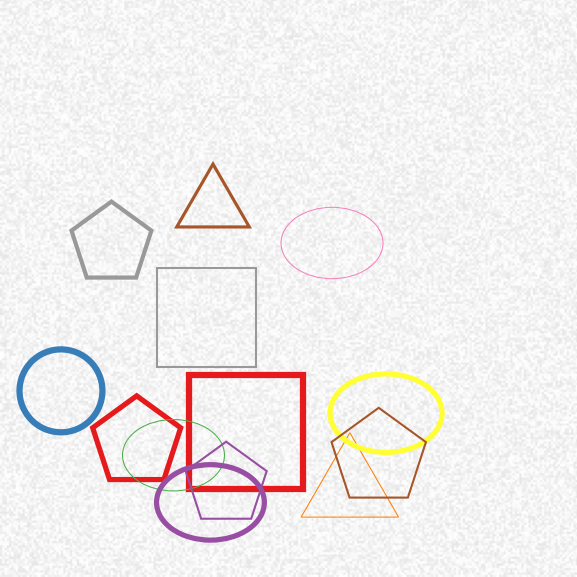[{"shape": "square", "thickness": 3, "radius": 0.49, "center": [0.426, 0.251]}, {"shape": "pentagon", "thickness": 2.5, "radius": 0.4, "center": [0.237, 0.234]}, {"shape": "circle", "thickness": 3, "radius": 0.36, "center": [0.106, 0.322]}, {"shape": "oval", "thickness": 0.5, "radius": 0.44, "center": [0.3, 0.211]}, {"shape": "pentagon", "thickness": 1, "radius": 0.37, "center": [0.392, 0.161]}, {"shape": "oval", "thickness": 2.5, "radius": 0.47, "center": [0.364, 0.129]}, {"shape": "triangle", "thickness": 0.5, "radius": 0.49, "center": [0.606, 0.152]}, {"shape": "oval", "thickness": 2.5, "radius": 0.49, "center": [0.669, 0.284]}, {"shape": "triangle", "thickness": 1.5, "radius": 0.36, "center": [0.369, 0.642]}, {"shape": "pentagon", "thickness": 1, "radius": 0.43, "center": [0.656, 0.207]}, {"shape": "oval", "thickness": 0.5, "radius": 0.44, "center": [0.575, 0.578]}, {"shape": "pentagon", "thickness": 2, "radius": 0.36, "center": [0.193, 0.577]}, {"shape": "square", "thickness": 1, "radius": 0.43, "center": [0.357, 0.449]}]